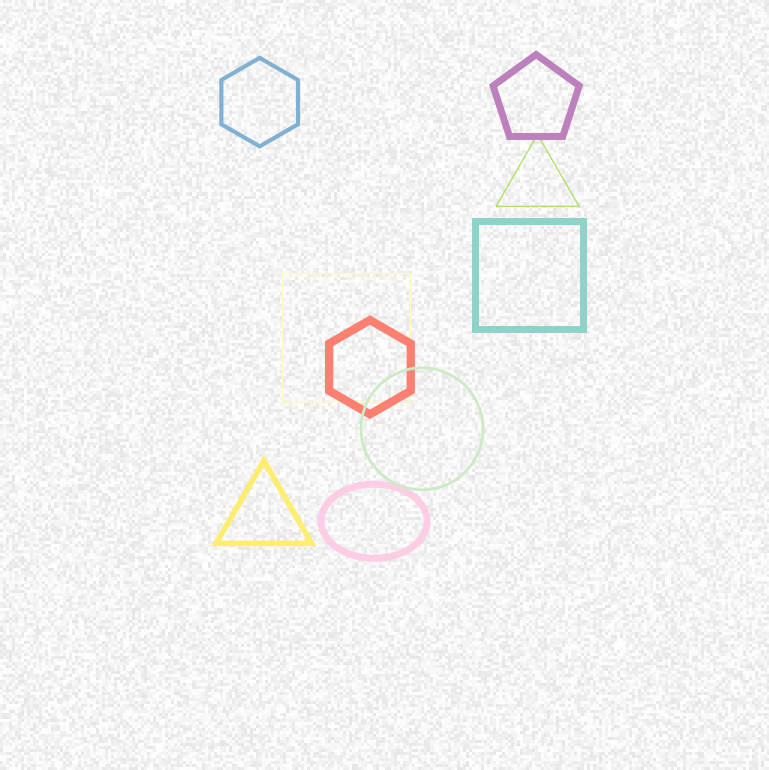[{"shape": "square", "thickness": 2.5, "radius": 0.35, "center": [0.687, 0.643]}, {"shape": "square", "thickness": 0.5, "radius": 0.41, "center": [0.449, 0.562]}, {"shape": "hexagon", "thickness": 3, "radius": 0.31, "center": [0.48, 0.523]}, {"shape": "hexagon", "thickness": 1.5, "radius": 0.29, "center": [0.337, 0.867]}, {"shape": "triangle", "thickness": 0.5, "radius": 0.31, "center": [0.698, 0.763]}, {"shape": "oval", "thickness": 2.5, "radius": 0.34, "center": [0.486, 0.323]}, {"shape": "pentagon", "thickness": 2.5, "radius": 0.29, "center": [0.696, 0.87]}, {"shape": "circle", "thickness": 1, "radius": 0.4, "center": [0.548, 0.443]}, {"shape": "triangle", "thickness": 2, "radius": 0.36, "center": [0.343, 0.33]}]